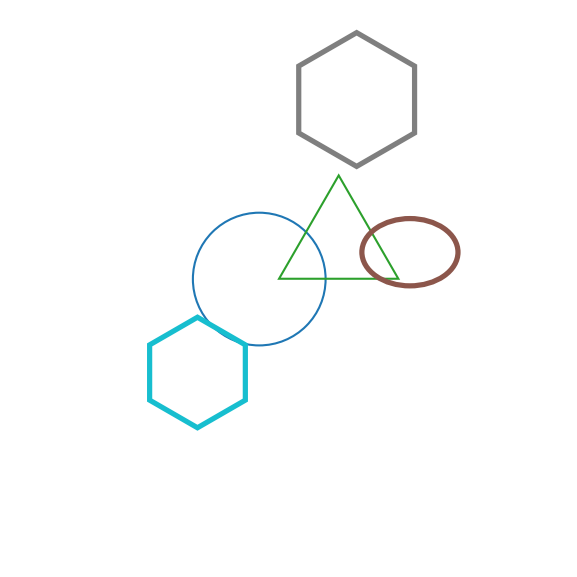[{"shape": "circle", "thickness": 1, "radius": 0.57, "center": [0.449, 0.516]}, {"shape": "triangle", "thickness": 1, "radius": 0.6, "center": [0.586, 0.576]}, {"shape": "oval", "thickness": 2.5, "radius": 0.42, "center": [0.71, 0.562]}, {"shape": "hexagon", "thickness": 2.5, "radius": 0.58, "center": [0.618, 0.827]}, {"shape": "hexagon", "thickness": 2.5, "radius": 0.48, "center": [0.342, 0.354]}]